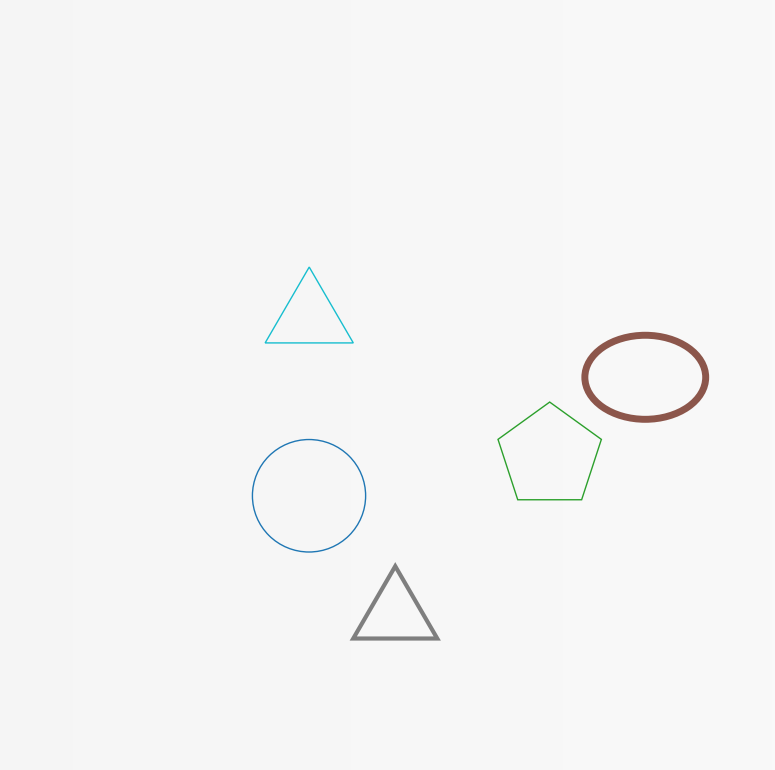[{"shape": "circle", "thickness": 0.5, "radius": 0.37, "center": [0.399, 0.356]}, {"shape": "pentagon", "thickness": 0.5, "radius": 0.35, "center": [0.709, 0.408]}, {"shape": "oval", "thickness": 2.5, "radius": 0.39, "center": [0.833, 0.51]}, {"shape": "triangle", "thickness": 1.5, "radius": 0.31, "center": [0.51, 0.202]}, {"shape": "triangle", "thickness": 0.5, "radius": 0.33, "center": [0.399, 0.587]}]